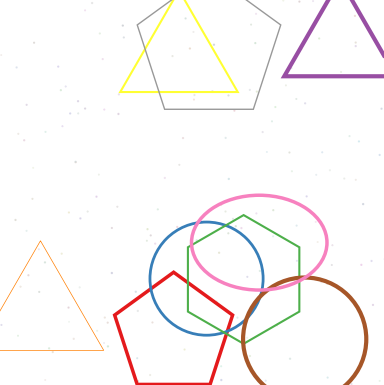[{"shape": "pentagon", "thickness": 2.5, "radius": 0.81, "center": [0.451, 0.132]}, {"shape": "circle", "thickness": 2, "radius": 0.73, "center": [0.536, 0.276]}, {"shape": "hexagon", "thickness": 1.5, "radius": 0.84, "center": [0.633, 0.274]}, {"shape": "triangle", "thickness": 3, "radius": 0.84, "center": [0.883, 0.886]}, {"shape": "triangle", "thickness": 0.5, "radius": 0.95, "center": [0.105, 0.185]}, {"shape": "triangle", "thickness": 1.5, "radius": 0.88, "center": [0.465, 0.849]}, {"shape": "circle", "thickness": 3, "radius": 0.8, "center": [0.791, 0.119]}, {"shape": "oval", "thickness": 2.5, "radius": 0.88, "center": [0.673, 0.37]}, {"shape": "pentagon", "thickness": 1, "radius": 0.98, "center": [0.543, 0.875]}]